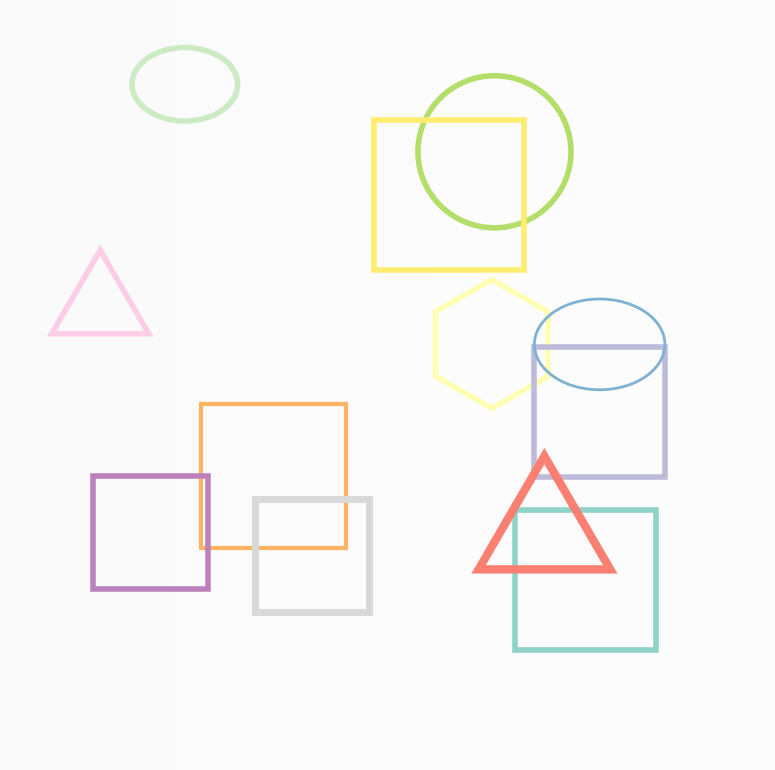[{"shape": "square", "thickness": 2, "radius": 0.46, "center": [0.756, 0.246]}, {"shape": "hexagon", "thickness": 2, "radius": 0.42, "center": [0.635, 0.553]}, {"shape": "square", "thickness": 2, "radius": 0.42, "center": [0.774, 0.465]}, {"shape": "triangle", "thickness": 3, "radius": 0.49, "center": [0.702, 0.31]}, {"shape": "oval", "thickness": 1, "radius": 0.42, "center": [0.774, 0.553]}, {"shape": "square", "thickness": 1.5, "radius": 0.47, "center": [0.353, 0.382]}, {"shape": "circle", "thickness": 2, "radius": 0.49, "center": [0.638, 0.803]}, {"shape": "triangle", "thickness": 2, "radius": 0.36, "center": [0.129, 0.603]}, {"shape": "square", "thickness": 2.5, "radius": 0.37, "center": [0.402, 0.278]}, {"shape": "square", "thickness": 2, "radius": 0.37, "center": [0.194, 0.308]}, {"shape": "oval", "thickness": 2, "radius": 0.34, "center": [0.238, 0.891]}, {"shape": "square", "thickness": 2, "radius": 0.48, "center": [0.579, 0.747]}]